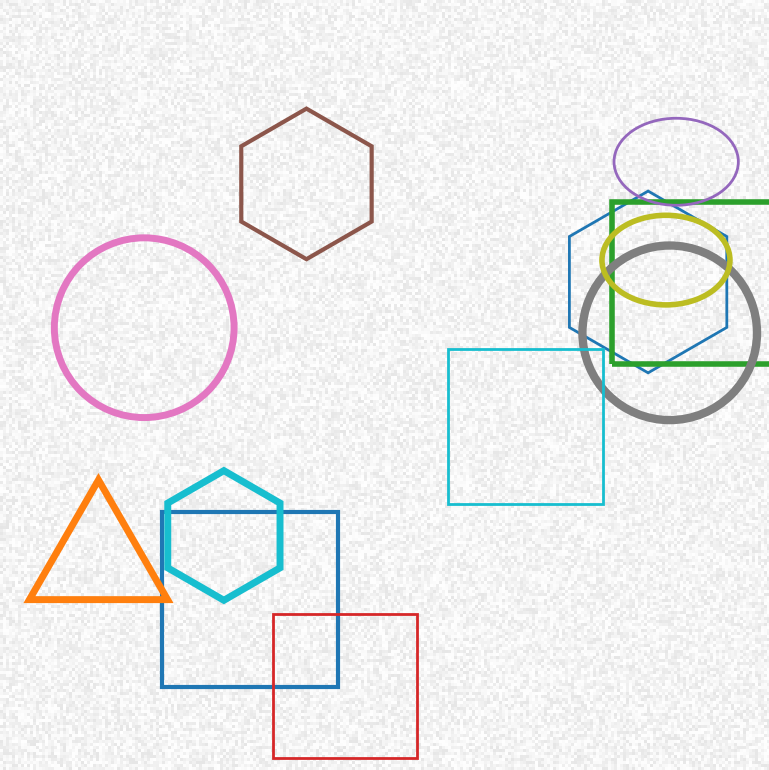[{"shape": "hexagon", "thickness": 1, "radius": 0.59, "center": [0.842, 0.634]}, {"shape": "square", "thickness": 1.5, "radius": 0.57, "center": [0.325, 0.221]}, {"shape": "triangle", "thickness": 2.5, "radius": 0.52, "center": [0.128, 0.273]}, {"shape": "square", "thickness": 2, "radius": 0.53, "center": [0.9, 0.633]}, {"shape": "square", "thickness": 1, "radius": 0.47, "center": [0.448, 0.109]}, {"shape": "oval", "thickness": 1, "radius": 0.4, "center": [0.878, 0.79]}, {"shape": "hexagon", "thickness": 1.5, "radius": 0.49, "center": [0.398, 0.761]}, {"shape": "circle", "thickness": 2.5, "radius": 0.58, "center": [0.187, 0.574]}, {"shape": "circle", "thickness": 3, "radius": 0.57, "center": [0.87, 0.568]}, {"shape": "oval", "thickness": 2, "radius": 0.42, "center": [0.865, 0.662]}, {"shape": "square", "thickness": 1, "radius": 0.5, "center": [0.682, 0.446]}, {"shape": "hexagon", "thickness": 2.5, "radius": 0.42, "center": [0.291, 0.305]}]